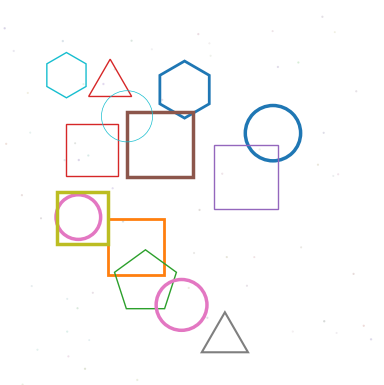[{"shape": "circle", "thickness": 2.5, "radius": 0.36, "center": [0.709, 0.654]}, {"shape": "hexagon", "thickness": 2, "radius": 0.37, "center": [0.479, 0.767]}, {"shape": "square", "thickness": 2, "radius": 0.37, "center": [0.354, 0.359]}, {"shape": "pentagon", "thickness": 1, "radius": 0.42, "center": [0.378, 0.267]}, {"shape": "triangle", "thickness": 1, "radius": 0.32, "center": [0.286, 0.782]}, {"shape": "square", "thickness": 1, "radius": 0.33, "center": [0.239, 0.61]}, {"shape": "square", "thickness": 1, "radius": 0.41, "center": [0.639, 0.541]}, {"shape": "square", "thickness": 2.5, "radius": 0.43, "center": [0.415, 0.625]}, {"shape": "circle", "thickness": 2.5, "radius": 0.33, "center": [0.472, 0.208]}, {"shape": "circle", "thickness": 2.5, "radius": 0.29, "center": [0.203, 0.436]}, {"shape": "triangle", "thickness": 1.5, "radius": 0.35, "center": [0.584, 0.12]}, {"shape": "square", "thickness": 2.5, "radius": 0.34, "center": [0.214, 0.434]}, {"shape": "hexagon", "thickness": 1, "radius": 0.29, "center": [0.173, 0.805]}, {"shape": "circle", "thickness": 0.5, "radius": 0.33, "center": [0.33, 0.698]}]